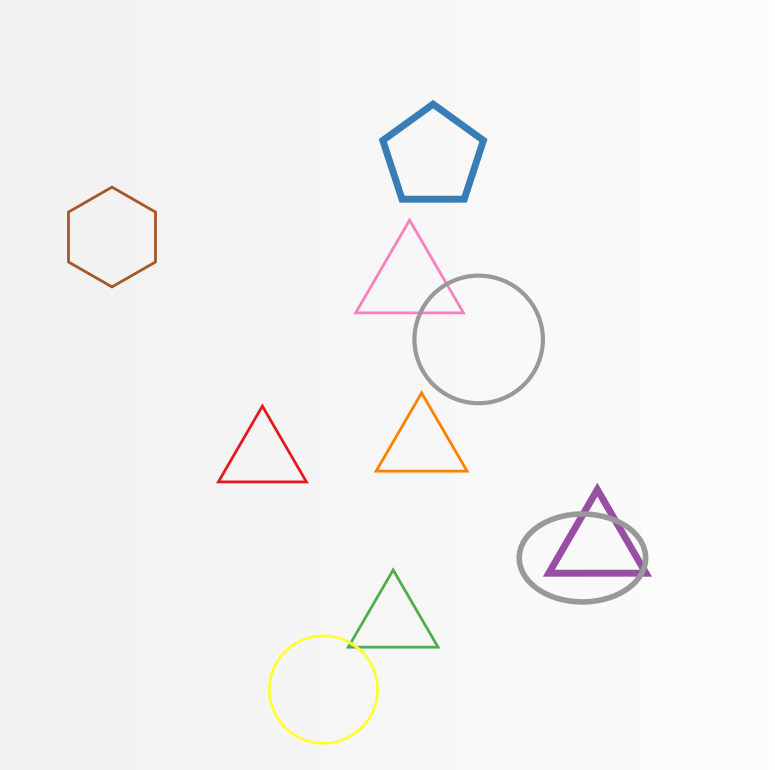[{"shape": "triangle", "thickness": 1, "radius": 0.33, "center": [0.339, 0.407]}, {"shape": "pentagon", "thickness": 2.5, "radius": 0.34, "center": [0.559, 0.796]}, {"shape": "triangle", "thickness": 1, "radius": 0.33, "center": [0.507, 0.193]}, {"shape": "triangle", "thickness": 2.5, "radius": 0.36, "center": [0.771, 0.292]}, {"shape": "triangle", "thickness": 1, "radius": 0.34, "center": [0.544, 0.422]}, {"shape": "circle", "thickness": 1, "radius": 0.35, "center": [0.417, 0.104]}, {"shape": "hexagon", "thickness": 1, "radius": 0.32, "center": [0.145, 0.692]}, {"shape": "triangle", "thickness": 1, "radius": 0.4, "center": [0.528, 0.634]}, {"shape": "circle", "thickness": 1.5, "radius": 0.41, "center": [0.618, 0.559]}, {"shape": "oval", "thickness": 2, "radius": 0.41, "center": [0.752, 0.275]}]